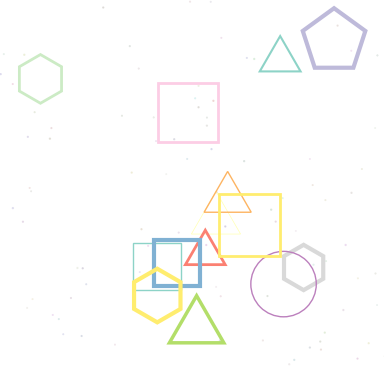[{"shape": "triangle", "thickness": 1.5, "radius": 0.31, "center": [0.728, 0.845]}, {"shape": "square", "thickness": 1, "radius": 0.31, "center": [0.408, 0.307]}, {"shape": "triangle", "thickness": 0.5, "radius": 0.37, "center": [0.561, 0.429]}, {"shape": "pentagon", "thickness": 3, "radius": 0.43, "center": [0.868, 0.893]}, {"shape": "triangle", "thickness": 2, "radius": 0.3, "center": [0.533, 0.342]}, {"shape": "square", "thickness": 3, "radius": 0.3, "center": [0.46, 0.316]}, {"shape": "triangle", "thickness": 1, "radius": 0.35, "center": [0.591, 0.484]}, {"shape": "triangle", "thickness": 2.5, "radius": 0.41, "center": [0.511, 0.15]}, {"shape": "square", "thickness": 2, "radius": 0.39, "center": [0.489, 0.708]}, {"shape": "hexagon", "thickness": 3, "radius": 0.29, "center": [0.789, 0.305]}, {"shape": "circle", "thickness": 1, "radius": 0.43, "center": [0.737, 0.262]}, {"shape": "hexagon", "thickness": 2, "radius": 0.32, "center": [0.105, 0.795]}, {"shape": "square", "thickness": 2, "radius": 0.4, "center": [0.648, 0.415]}, {"shape": "hexagon", "thickness": 3, "radius": 0.35, "center": [0.409, 0.232]}]